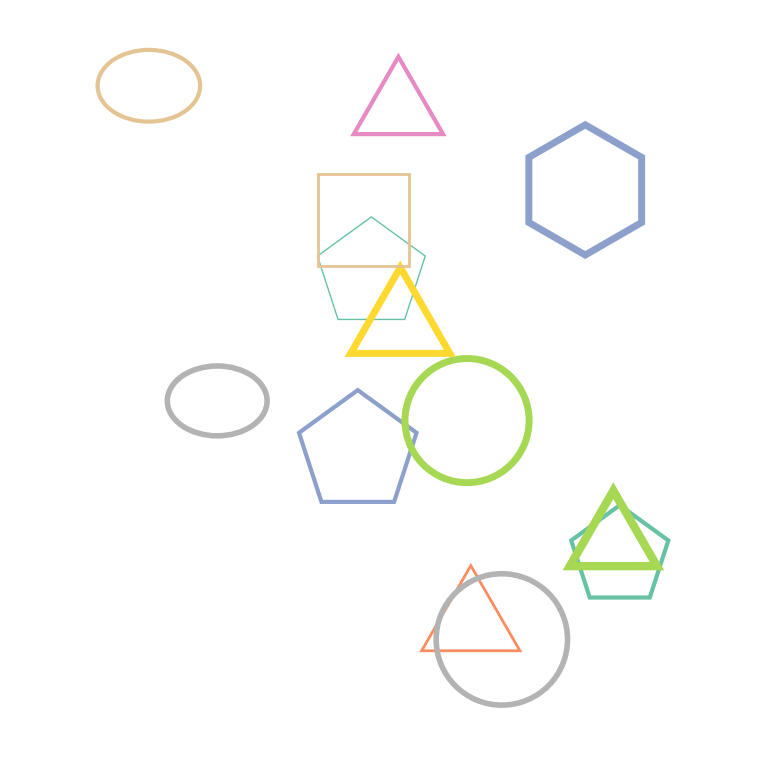[{"shape": "pentagon", "thickness": 1.5, "radius": 0.33, "center": [0.805, 0.278]}, {"shape": "pentagon", "thickness": 0.5, "radius": 0.37, "center": [0.482, 0.645]}, {"shape": "triangle", "thickness": 1, "radius": 0.37, "center": [0.611, 0.192]}, {"shape": "pentagon", "thickness": 1.5, "radius": 0.4, "center": [0.465, 0.413]}, {"shape": "hexagon", "thickness": 2.5, "radius": 0.42, "center": [0.76, 0.753]}, {"shape": "triangle", "thickness": 1.5, "radius": 0.33, "center": [0.517, 0.859]}, {"shape": "triangle", "thickness": 3, "radius": 0.33, "center": [0.797, 0.297]}, {"shape": "circle", "thickness": 2.5, "radius": 0.4, "center": [0.607, 0.454]}, {"shape": "triangle", "thickness": 2.5, "radius": 0.37, "center": [0.52, 0.578]}, {"shape": "oval", "thickness": 1.5, "radius": 0.33, "center": [0.193, 0.889]}, {"shape": "square", "thickness": 1, "radius": 0.3, "center": [0.472, 0.714]}, {"shape": "oval", "thickness": 2, "radius": 0.32, "center": [0.282, 0.479]}, {"shape": "circle", "thickness": 2, "radius": 0.43, "center": [0.652, 0.17]}]